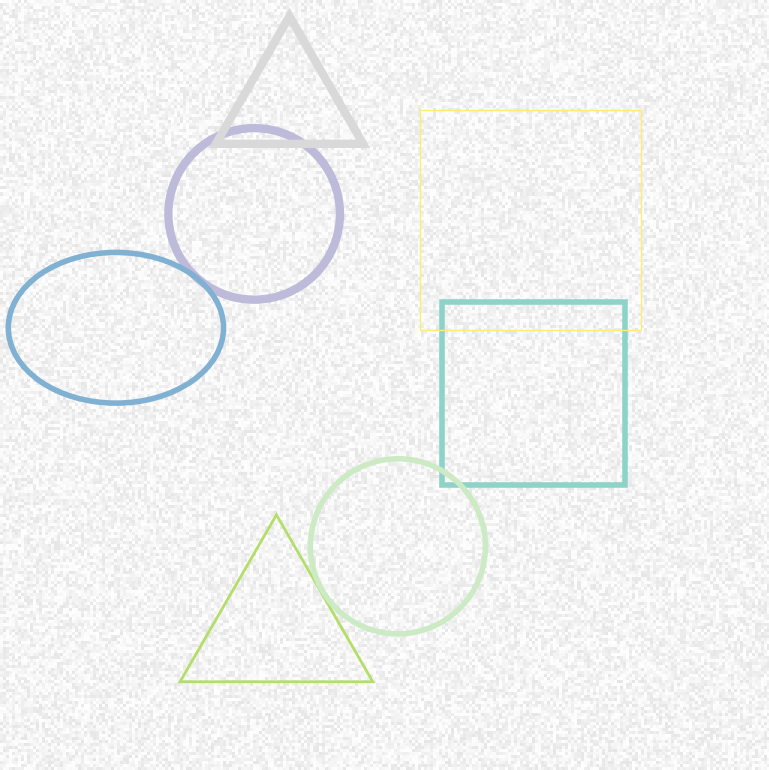[{"shape": "square", "thickness": 2, "radius": 0.6, "center": [0.693, 0.489]}, {"shape": "circle", "thickness": 3, "radius": 0.56, "center": [0.33, 0.722]}, {"shape": "oval", "thickness": 2, "radius": 0.7, "center": [0.151, 0.574]}, {"shape": "triangle", "thickness": 1, "radius": 0.72, "center": [0.359, 0.187]}, {"shape": "triangle", "thickness": 3, "radius": 0.55, "center": [0.376, 0.868]}, {"shape": "circle", "thickness": 2, "radius": 0.57, "center": [0.517, 0.291]}, {"shape": "square", "thickness": 0.5, "radius": 0.72, "center": [0.689, 0.714]}]